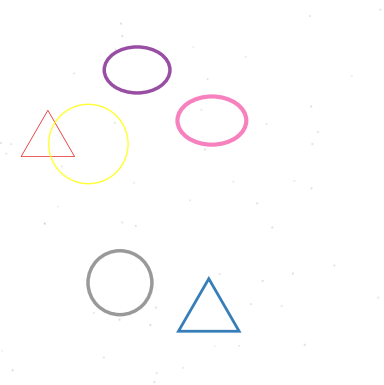[{"shape": "triangle", "thickness": 0.5, "radius": 0.4, "center": [0.124, 0.633]}, {"shape": "triangle", "thickness": 2, "radius": 0.45, "center": [0.542, 0.185]}, {"shape": "oval", "thickness": 2.5, "radius": 0.43, "center": [0.356, 0.818]}, {"shape": "circle", "thickness": 1, "radius": 0.52, "center": [0.23, 0.626]}, {"shape": "oval", "thickness": 3, "radius": 0.45, "center": [0.55, 0.687]}, {"shape": "circle", "thickness": 2.5, "radius": 0.42, "center": [0.312, 0.266]}]